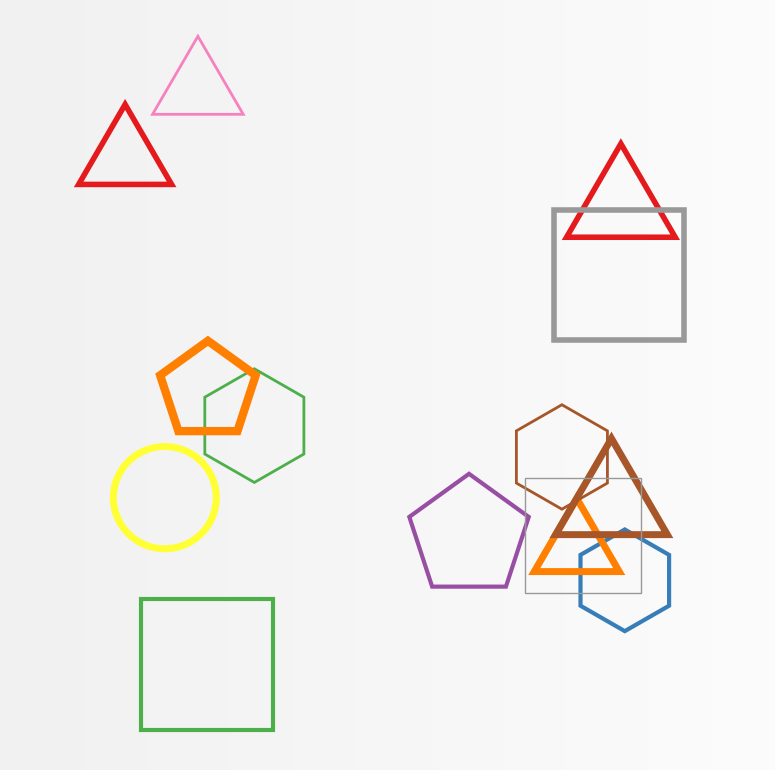[{"shape": "triangle", "thickness": 2, "radius": 0.4, "center": [0.801, 0.732]}, {"shape": "triangle", "thickness": 2, "radius": 0.35, "center": [0.161, 0.795]}, {"shape": "hexagon", "thickness": 1.5, "radius": 0.33, "center": [0.806, 0.246]}, {"shape": "square", "thickness": 1.5, "radius": 0.43, "center": [0.267, 0.137]}, {"shape": "hexagon", "thickness": 1, "radius": 0.37, "center": [0.328, 0.447]}, {"shape": "pentagon", "thickness": 1.5, "radius": 0.4, "center": [0.605, 0.304]}, {"shape": "pentagon", "thickness": 3, "radius": 0.32, "center": [0.268, 0.493]}, {"shape": "triangle", "thickness": 2.5, "radius": 0.32, "center": [0.744, 0.289]}, {"shape": "circle", "thickness": 2.5, "radius": 0.33, "center": [0.213, 0.354]}, {"shape": "hexagon", "thickness": 1, "radius": 0.34, "center": [0.725, 0.407]}, {"shape": "triangle", "thickness": 2.5, "radius": 0.42, "center": [0.789, 0.347]}, {"shape": "triangle", "thickness": 1, "radius": 0.34, "center": [0.255, 0.885]}, {"shape": "square", "thickness": 0.5, "radius": 0.37, "center": [0.753, 0.305]}, {"shape": "square", "thickness": 2, "radius": 0.42, "center": [0.799, 0.643]}]